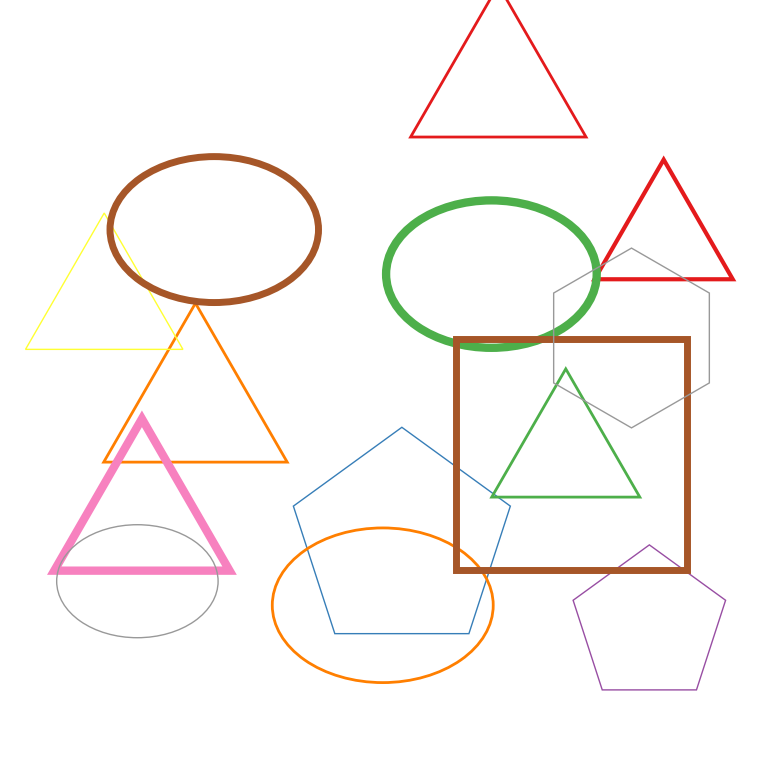[{"shape": "triangle", "thickness": 1.5, "radius": 0.52, "center": [0.862, 0.689]}, {"shape": "triangle", "thickness": 1, "radius": 0.66, "center": [0.647, 0.888]}, {"shape": "pentagon", "thickness": 0.5, "radius": 0.74, "center": [0.522, 0.297]}, {"shape": "oval", "thickness": 3, "radius": 0.68, "center": [0.638, 0.644]}, {"shape": "triangle", "thickness": 1, "radius": 0.56, "center": [0.735, 0.41]}, {"shape": "pentagon", "thickness": 0.5, "radius": 0.52, "center": [0.843, 0.188]}, {"shape": "triangle", "thickness": 1, "radius": 0.69, "center": [0.254, 0.469]}, {"shape": "oval", "thickness": 1, "radius": 0.72, "center": [0.497, 0.214]}, {"shape": "triangle", "thickness": 0.5, "radius": 0.59, "center": [0.135, 0.605]}, {"shape": "square", "thickness": 2.5, "radius": 0.75, "center": [0.742, 0.409]}, {"shape": "oval", "thickness": 2.5, "radius": 0.68, "center": [0.278, 0.702]}, {"shape": "triangle", "thickness": 3, "radius": 0.66, "center": [0.184, 0.325]}, {"shape": "oval", "thickness": 0.5, "radius": 0.52, "center": [0.178, 0.245]}, {"shape": "hexagon", "thickness": 0.5, "radius": 0.58, "center": [0.82, 0.561]}]